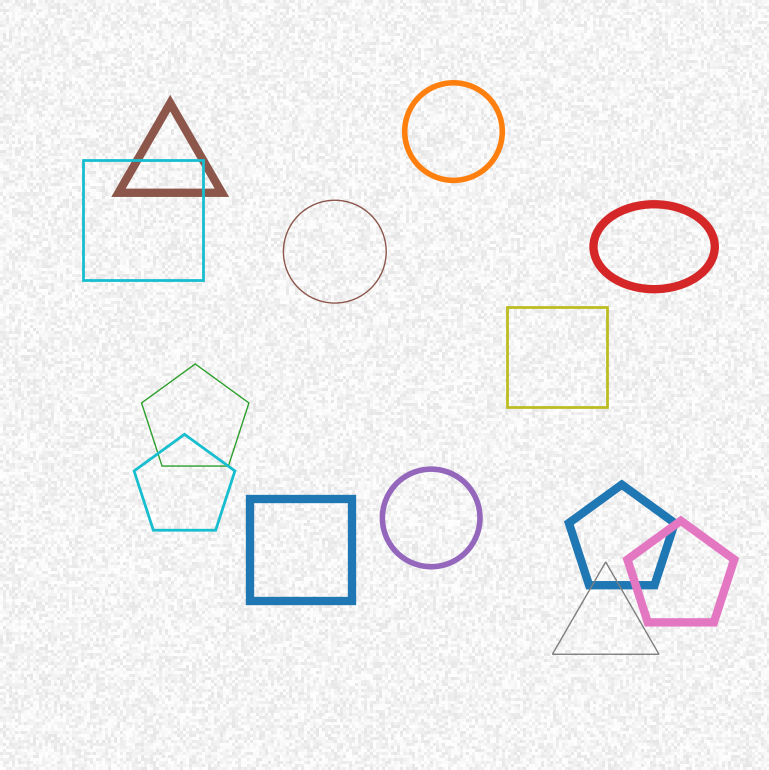[{"shape": "pentagon", "thickness": 3, "radius": 0.36, "center": [0.808, 0.298]}, {"shape": "square", "thickness": 3, "radius": 0.33, "center": [0.391, 0.285]}, {"shape": "circle", "thickness": 2, "radius": 0.32, "center": [0.589, 0.829]}, {"shape": "pentagon", "thickness": 0.5, "radius": 0.37, "center": [0.254, 0.454]}, {"shape": "oval", "thickness": 3, "radius": 0.39, "center": [0.85, 0.68]}, {"shape": "circle", "thickness": 2, "radius": 0.32, "center": [0.56, 0.327]}, {"shape": "circle", "thickness": 0.5, "radius": 0.33, "center": [0.435, 0.673]}, {"shape": "triangle", "thickness": 3, "radius": 0.39, "center": [0.221, 0.788]}, {"shape": "pentagon", "thickness": 3, "radius": 0.36, "center": [0.884, 0.251]}, {"shape": "triangle", "thickness": 0.5, "radius": 0.4, "center": [0.787, 0.19]}, {"shape": "square", "thickness": 1, "radius": 0.32, "center": [0.723, 0.536]}, {"shape": "square", "thickness": 1, "radius": 0.39, "center": [0.186, 0.714]}, {"shape": "pentagon", "thickness": 1, "radius": 0.34, "center": [0.24, 0.367]}]